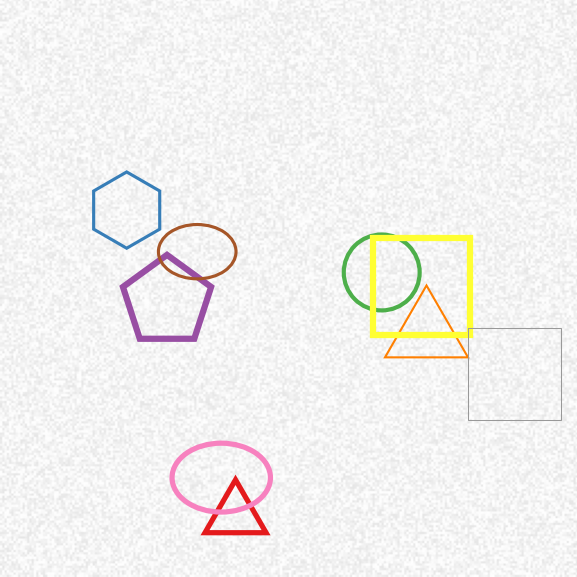[{"shape": "triangle", "thickness": 2.5, "radius": 0.31, "center": [0.408, 0.107]}, {"shape": "hexagon", "thickness": 1.5, "radius": 0.33, "center": [0.219, 0.635]}, {"shape": "circle", "thickness": 2, "radius": 0.33, "center": [0.661, 0.527]}, {"shape": "pentagon", "thickness": 3, "radius": 0.4, "center": [0.289, 0.477]}, {"shape": "triangle", "thickness": 1, "radius": 0.41, "center": [0.739, 0.422]}, {"shape": "square", "thickness": 3, "radius": 0.42, "center": [0.73, 0.503]}, {"shape": "oval", "thickness": 1.5, "radius": 0.34, "center": [0.341, 0.563]}, {"shape": "oval", "thickness": 2.5, "radius": 0.43, "center": [0.383, 0.172]}, {"shape": "square", "thickness": 0.5, "radius": 0.4, "center": [0.891, 0.351]}]